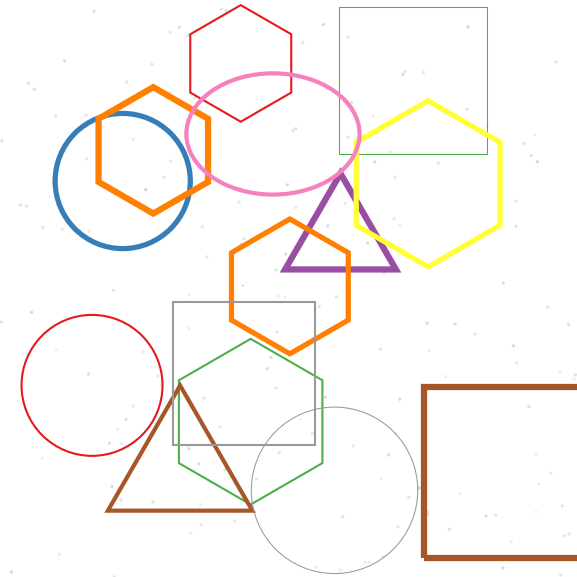[{"shape": "circle", "thickness": 1, "radius": 0.61, "center": [0.159, 0.332]}, {"shape": "hexagon", "thickness": 1, "radius": 0.5, "center": [0.417, 0.889]}, {"shape": "circle", "thickness": 2.5, "radius": 0.59, "center": [0.212, 0.686]}, {"shape": "hexagon", "thickness": 1, "radius": 0.72, "center": [0.434, 0.269]}, {"shape": "square", "thickness": 0.5, "radius": 0.64, "center": [0.715, 0.86]}, {"shape": "triangle", "thickness": 3, "radius": 0.55, "center": [0.59, 0.588]}, {"shape": "hexagon", "thickness": 3, "radius": 0.55, "center": [0.265, 0.739]}, {"shape": "hexagon", "thickness": 2.5, "radius": 0.58, "center": [0.502, 0.503]}, {"shape": "hexagon", "thickness": 2.5, "radius": 0.72, "center": [0.741, 0.681]}, {"shape": "square", "thickness": 3, "radius": 0.74, "center": [0.882, 0.181]}, {"shape": "triangle", "thickness": 2, "radius": 0.72, "center": [0.312, 0.187]}, {"shape": "oval", "thickness": 2, "radius": 0.75, "center": [0.473, 0.767]}, {"shape": "circle", "thickness": 0.5, "radius": 0.72, "center": [0.579, 0.15]}, {"shape": "square", "thickness": 1, "radius": 0.62, "center": [0.423, 0.353]}]